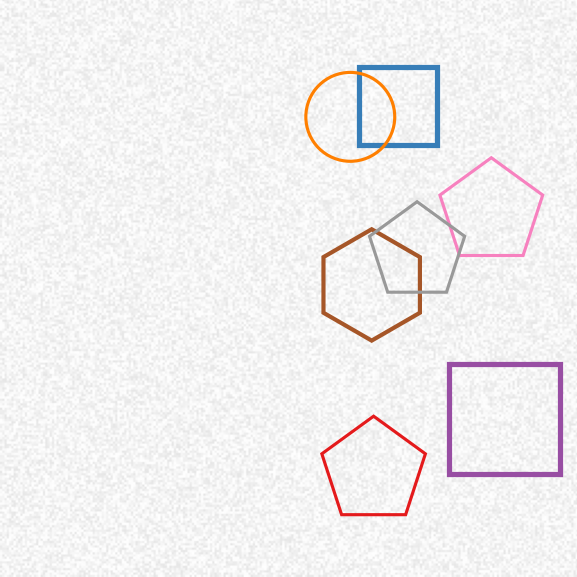[{"shape": "pentagon", "thickness": 1.5, "radius": 0.47, "center": [0.647, 0.184]}, {"shape": "square", "thickness": 2.5, "radius": 0.34, "center": [0.689, 0.816]}, {"shape": "square", "thickness": 2.5, "radius": 0.48, "center": [0.874, 0.274]}, {"shape": "circle", "thickness": 1.5, "radius": 0.38, "center": [0.607, 0.797]}, {"shape": "hexagon", "thickness": 2, "radius": 0.48, "center": [0.644, 0.506]}, {"shape": "pentagon", "thickness": 1.5, "radius": 0.47, "center": [0.851, 0.632]}, {"shape": "pentagon", "thickness": 1.5, "radius": 0.43, "center": [0.722, 0.563]}]